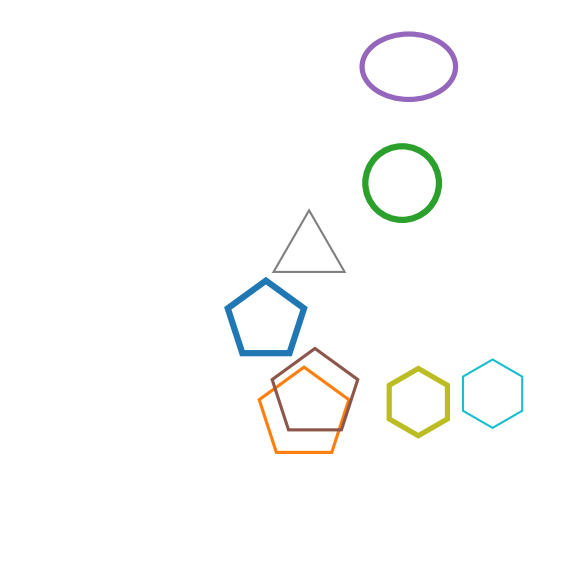[{"shape": "pentagon", "thickness": 3, "radius": 0.35, "center": [0.46, 0.444]}, {"shape": "pentagon", "thickness": 1.5, "radius": 0.41, "center": [0.527, 0.282]}, {"shape": "circle", "thickness": 3, "radius": 0.32, "center": [0.696, 0.682]}, {"shape": "oval", "thickness": 2.5, "radius": 0.4, "center": [0.708, 0.884]}, {"shape": "pentagon", "thickness": 1.5, "radius": 0.39, "center": [0.545, 0.318]}, {"shape": "triangle", "thickness": 1, "radius": 0.36, "center": [0.535, 0.564]}, {"shape": "hexagon", "thickness": 2.5, "radius": 0.29, "center": [0.724, 0.303]}, {"shape": "hexagon", "thickness": 1, "radius": 0.3, "center": [0.853, 0.317]}]